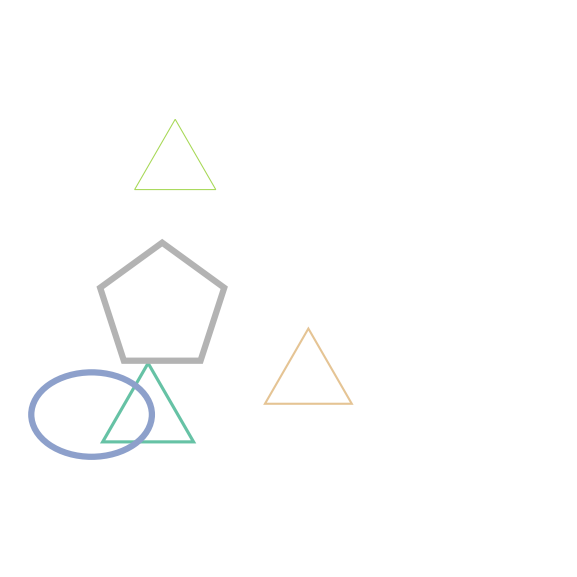[{"shape": "triangle", "thickness": 1.5, "radius": 0.45, "center": [0.256, 0.279]}, {"shape": "oval", "thickness": 3, "radius": 0.52, "center": [0.159, 0.281]}, {"shape": "triangle", "thickness": 0.5, "radius": 0.41, "center": [0.303, 0.711]}, {"shape": "triangle", "thickness": 1, "radius": 0.43, "center": [0.534, 0.343]}, {"shape": "pentagon", "thickness": 3, "radius": 0.56, "center": [0.281, 0.466]}]